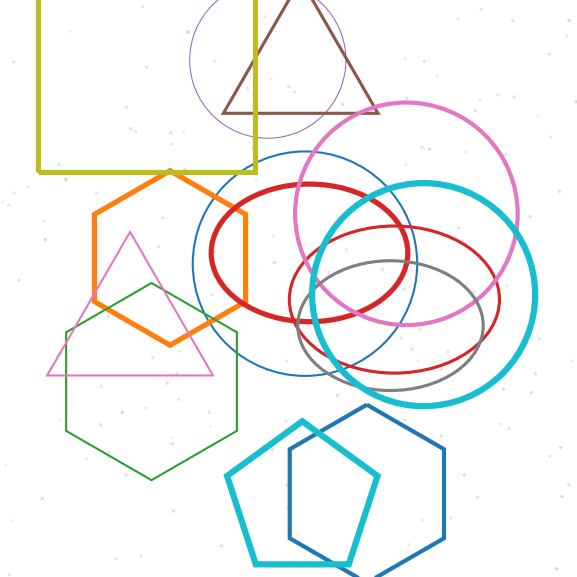[{"shape": "circle", "thickness": 1, "radius": 0.97, "center": [0.528, 0.543]}, {"shape": "hexagon", "thickness": 2, "radius": 0.77, "center": [0.635, 0.144]}, {"shape": "hexagon", "thickness": 2.5, "radius": 0.76, "center": [0.294, 0.552]}, {"shape": "hexagon", "thickness": 1, "radius": 0.85, "center": [0.262, 0.338]}, {"shape": "oval", "thickness": 2.5, "radius": 0.85, "center": [0.536, 0.561]}, {"shape": "oval", "thickness": 1.5, "radius": 0.91, "center": [0.683, 0.48]}, {"shape": "circle", "thickness": 0.5, "radius": 0.68, "center": [0.464, 0.895]}, {"shape": "triangle", "thickness": 1.5, "radius": 0.77, "center": [0.521, 0.88]}, {"shape": "triangle", "thickness": 1, "radius": 0.83, "center": [0.225, 0.432]}, {"shape": "circle", "thickness": 2, "radius": 0.96, "center": [0.704, 0.629]}, {"shape": "oval", "thickness": 1.5, "radius": 0.8, "center": [0.676, 0.435]}, {"shape": "square", "thickness": 2.5, "radius": 0.94, "center": [0.254, 0.889]}, {"shape": "pentagon", "thickness": 3, "radius": 0.68, "center": [0.523, 0.133]}, {"shape": "circle", "thickness": 3, "radius": 0.97, "center": [0.734, 0.489]}]